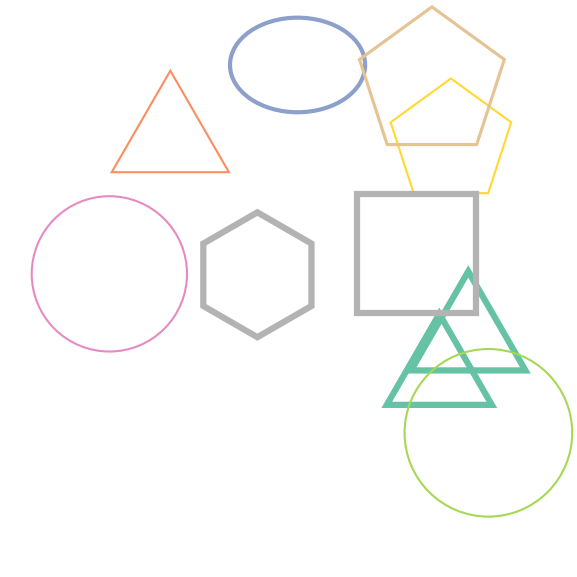[{"shape": "triangle", "thickness": 3, "radius": 0.57, "center": [0.811, 0.415]}, {"shape": "triangle", "thickness": 3, "radius": 0.52, "center": [0.761, 0.351]}, {"shape": "triangle", "thickness": 1, "radius": 0.59, "center": [0.295, 0.76]}, {"shape": "oval", "thickness": 2, "radius": 0.58, "center": [0.515, 0.887]}, {"shape": "circle", "thickness": 1, "radius": 0.67, "center": [0.189, 0.525]}, {"shape": "circle", "thickness": 1, "radius": 0.73, "center": [0.846, 0.25]}, {"shape": "pentagon", "thickness": 1, "radius": 0.55, "center": [0.781, 0.753]}, {"shape": "pentagon", "thickness": 1.5, "radius": 0.66, "center": [0.748, 0.855]}, {"shape": "square", "thickness": 3, "radius": 0.51, "center": [0.722, 0.561]}, {"shape": "hexagon", "thickness": 3, "radius": 0.54, "center": [0.446, 0.523]}]